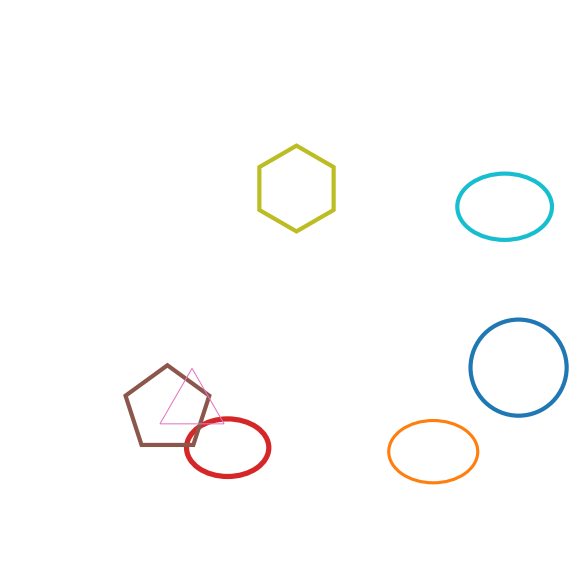[{"shape": "circle", "thickness": 2, "radius": 0.42, "center": [0.898, 0.363]}, {"shape": "oval", "thickness": 1.5, "radius": 0.39, "center": [0.75, 0.217]}, {"shape": "oval", "thickness": 2.5, "radius": 0.36, "center": [0.394, 0.224]}, {"shape": "pentagon", "thickness": 2, "radius": 0.38, "center": [0.29, 0.29]}, {"shape": "triangle", "thickness": 0.5, "radius": 0.32, "center": [0.333, 0.297]}, {"shape": "hexagon", "thickness": 2, "radius": 0.37, "center": [0.513, 0.673]}, {"shape": "oval", "thickness": 2, "radius": 0.41, "center": [0.874, 0.641]}]